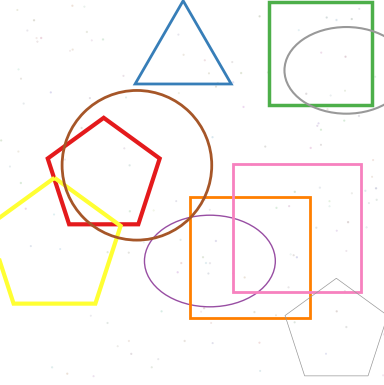[{"shape": "pentagon", "thickness": 3, "radius": 0.76, "center": [0.269, 0.541]}, {"shape": "triangle", "thickness": 2, "radius": 0.72, "center": [0.476, 0.854]}, {"shape": "square", "thickness": 2.5, "radius": 0.67, "center": [0.832, 0.861]}, {"shape": "oval", "thickness": 1, "radius": 0.85, "center": [0.545, 0.322]}, {"shape": "square", "thickness": 2, "radius": 0.78, "center": [0.649, 0.332]}, {"shape": "pentagon", "thickness": 3, "radius": 0.9, "center": [0.142, 0.358]}, {"shape": "circle", "thickness": 2, "radius": 0.97, "center": [0.356, 0.571]}, {"shape": "square", "thickness": 2, "radius": 0.83, "center": [0.77, 0.407]}, {"shape": "oval", "thickness": 1.5, "radius": 0.8, "center": [0.9, 0.817]}, {"shape": "pentagon", "thickness": 0.5, "radius": 0.7, "center": [0.874, 0.137]}]